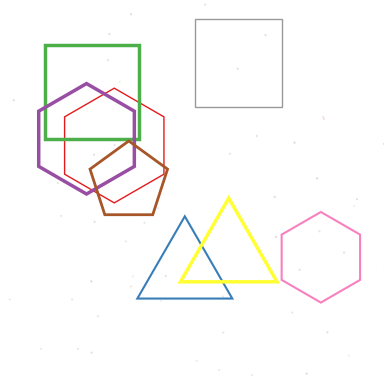[{"shape": "hexagon", "thickness": 1, "radius": 0.74, "center": [0.297, 0.622]}, {"shape": "triangle", "thickness": 1.5, "radius": 0.71, "center": [0.48, 0.296]}, {"shape": "square", "thickness": 2.5, "radius": 0.61, "center": [0.239, 0.761]}, {"shape": "hexagon", "thickness": 2.5, "radius": 0.72, "center": [0.225, 0.639]}, {"shape": "triangle", "thickness": 2.5, "radius": 0.72, "center": [0.594, 0.34]}, {"shape": "pentagon", "thickness": 2, "radius": 0.53, "center": [0.334, 0.528]}, {"shape": "hexagon", "thickness": 1.5, "radius": 0.59, "center": [0.833, 0.332]}, {"shape": "square", "thickness": 1, "radius": 0.57, "center": [0.62, 0.837]}]